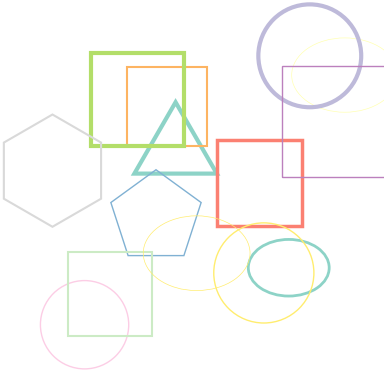[{"shape": "triangle", "thickness": 3, "radius": 0.62, "center": [0.456, 0.611]}, {"shape": "oval", "thickness": 2, "radius": 0.53, "center": [0.75, 0.305]}, {"shape": "oval", "thickness": 0.5, "radius": 0.69, "center": [0.895, 0.805]}, {"shape": "circle", "thickness": 3, "radius": 0.67, "center": [0.805, 0.855]}, {"shape": "square", "thickness": 2.5, "radius": 0.55, "center": [0.674, 0.525]}, {"shape": "pentagon", "thickness": 1, "radius": 0.62, "center": [0.405, 0.436]}, {"shape": "square", "thickness": 1.5, "radius": 0.52, "center": [0.433, 0.724]}, {"shape": "square", "thickness": 3, "radius": 0.6, "center": [0.357, 0.742]}, {"shape": "circle", "thickness": 1, "radius": 0.57, "center": [0.22, 0.157]}, {"shape": "hexagon", "thickness": 1.5, "radius": 0.73, "center": [0.136, 0.557]}, {"shape": "square", "thickness": 1, "radius": 0.72, "center": [0.876, 0.684]}, {"shape": "square", "thickness": 1.5, "radius": 0.54, "center": [0.286, 0.236]}, {"shape": "oval", "thickness": 0.5, "radius": 0.69, "center": [0.511, 0.342]}, {"shape": "circle", "thickness": 1, "radius": 0.65, "center": [0.685, 0.291]}]